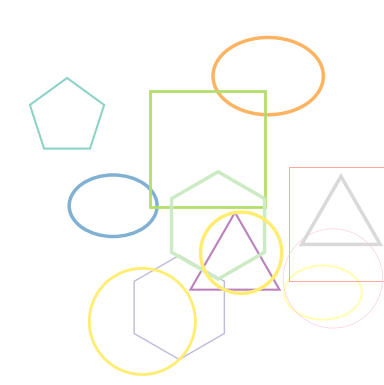[{"shape": "pentagon", "thickness": 1.5, "radius": 0.51, "center": [0.174, 0.696]}, {"shape": "oval", "thickness": 1.5, "radius": 0.5, "center": [0.839, 0.24]}, {"shape": "hexagon", "thickness": 1, "radius": 0.68, "center": [0.466, 0.202]}, {"shape": "square", "thickness": 0.5, "radius": 0.74, "center": [0.898, 0.419]}, {"shape": "oval", "thickness": 2.5, "radius": 0.57, "center": [0.294, 0.466]}, {"shape": "oval", "thickness": 2.5, "radius": 0.72, "center": [0.697, 0.802]}, {"shape": "square", "thickness": 2, "radius": 0.75, "center": [0.539, 0.613]}, {"shape": "circle", "thickness": 0.5, "radius": 0.64, "center": [0.865, 0.277]}, {"shape": "triangle", "thickness": 2.5, "radius": 0.59, "center": [0.886, 0.424]}, {"shape": "triangle", "thickness": 1.5, "radius": 0.67, "center": [0.61, 0.314]}, {"shape": "hexagon", "thickness": 2.5, "radius": 0.7, "center": [0.566, 0.414]}, {"shape": "circle", "thickness": 2.5, "radius": 0.53, "center": [0.626, 0.344]}, {"shape": "circle", "thickness": 2, "radius": 0.69, "center": [0.37, 0.165]}]